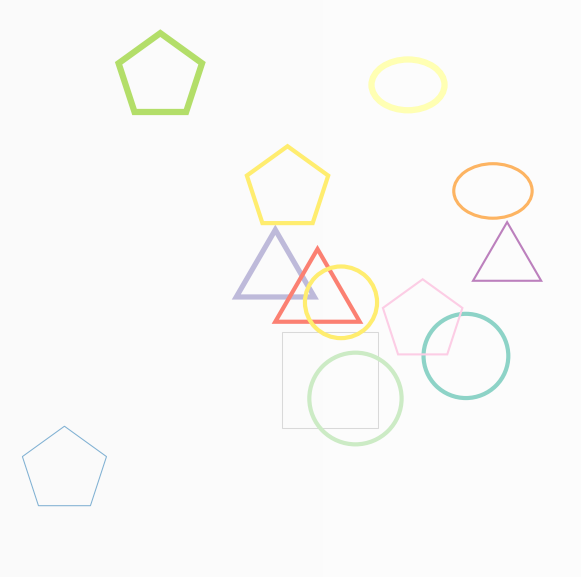[{"shape": "circle", "thickness": 2, "radius": 0.36, "center": [0.802, 0.383]}, {"shape": "oval", "thickness": 3, "radius": 0.31, "center": [0.702, 0.852]}, {"shape": "triangle", "thickness": 2.5, "radius": 0.39, "center": [0.474, 0.524]}, {"shape": "triangle", "thickness": 2, "radius": 0.42, "center": [0.546, 0.484]}, {"shape": "pentagon", "thickness": 0.5, "radius": 0.38, "center": [0.111, 0.185]}, {"shape": "oval", "thickness": 1.5, "radius": 0.34, "center": [0.848, 0.668]}, {"shape": "pentagon", "thickness": 3, "radius": 0.38, "center": [0.276, 0.866]}, {"shape": "pentagon", "thickness": 1, "radius": 0.36, "center": [0.727, 0.444]}, {"shape": "square", "thickness": 0.5, "radius": 0.41, "center": [0.567, 0.341]}, {"shape": "triangle", "thickness": 1, "radius": 0.34, "center": [0.872, 0.547]}, {"shape": "circle", "thickness": 2, "radius": 0.4, "center": [0.612, 0.309]}, {"shape": "pentagon", "thickness": 2, "radius": 0.37, "center": [0.495, 0.672]}, {"shape": "circle", "thickness": 2, "radius": 0.31, "center": [0.587, 0.476]}]